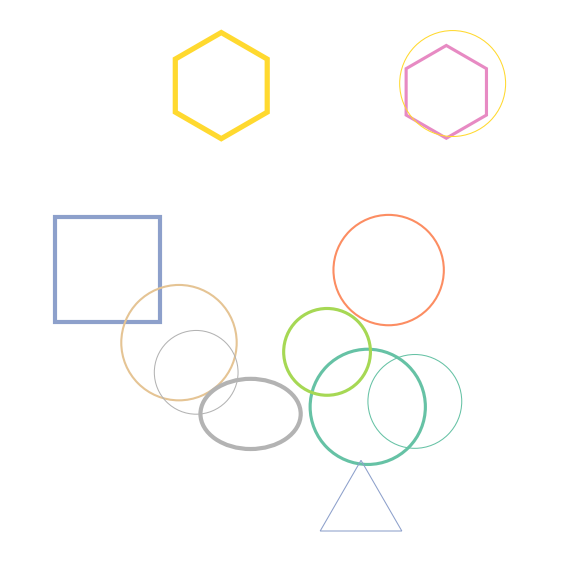[{"shape": "circle", "thickness": 1.5, "radius": 0.5, "center": [0.637, 0.295]}, {"shape": "circle", "thickness": 0.5, "radius": 0.41, "center": [0.718, 0.304]}, {"shape": "circle", "thickness": 1, "radius": 0.48, "center": [0.673, 0.531]}, {"shape": "triangle", "thickness": 0.5, "radius": 0.41, "center": [0.625, 0.12]}, {"shape": "square", "thickness": 2, "radius": 0.45, "center": [0.187, 0.533]}, {"shape": "hexagon", "thickness": 1.5, "radius": 0.4, "center": [0.773, 0.84]}, {"shape": "circle", "thickness": 1.5, "radius": 0.38, "center": [0.566, 0.39]}, {"shape": "hexagon", "thickness": 2.5, "radius": 0.46, "center": [0.383, 0.851]}, {"shape": "circle", "thickness": 0.5, "radius": 0.46, "center": [0.784, 0.854]}, {"shape": "circle", "thickness": 1, "radius": 0.5, "center": [0.31, 0.406]}, {"shape": "circle", "thickness": 0.5, "radius": 0.36, "center": [0.34, 0.354]}, {"shape": "oval", "thickness": 2, "radius": 0.43, "center": [0.434, 0.282]}]